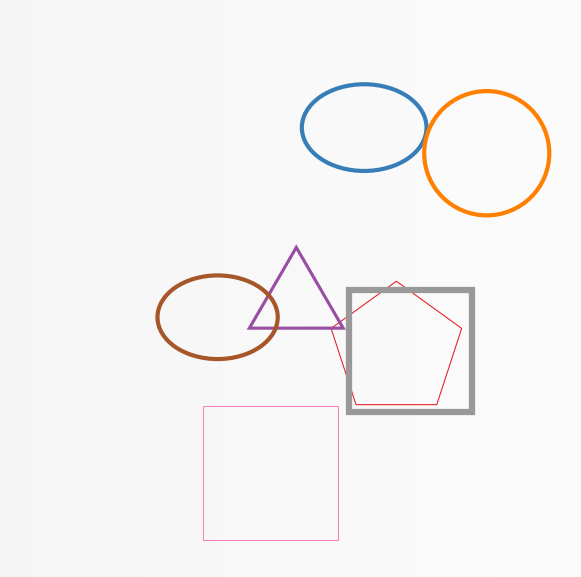[{"shape": "pentagon", "thickness": 0.5, "radius": 0.59, "center": [0.682, 0.394]}, {"shape": "oval", "thickness": 2, "radius": 0.54, "center": [0.627, 0.778]}, {"shape": "triangle", "thickness": 1.5, "radius": 0.47, "center": [0.51, 0.477]}, {"shape": "circle", "thickness": 2, "radius": 0.54, "center": [0.837, 0.734]}, {"shape": "oval", "thickness": 2, "radius": 0.52, "center": [0.374, 0.45]}, {"shape": "square", "thickness": 0.5, "radius": 0.58, "center": [0.465, 0.18]}, {"shape": "square", "thickness": 3, "radius": 0.53, "center": [0.706, 0.391]}]